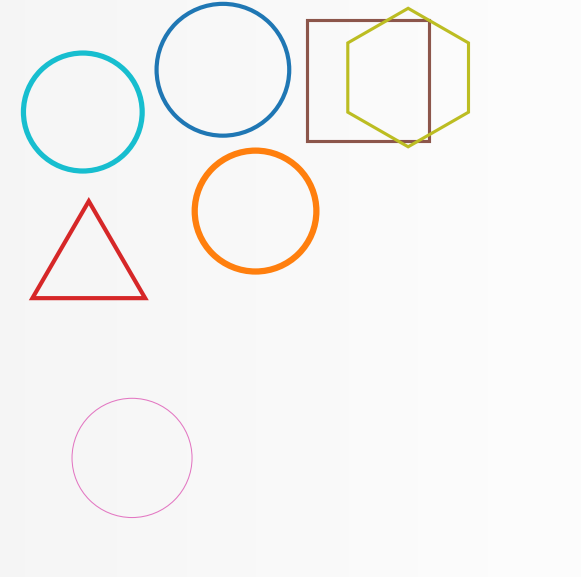[{"shape": "circle", "thickness": 2, "radius": 0.57, "center": [0.383, 0.878]}, {"shape": "circle", "thickness": 3, "radius": 0.52, "center": [0.44, 0.634]}, {"shape": "triangle", "thickness": 2, "radius": 0.56, "center": [0.153, 0.539]}, {"shape": "square", "thickness": 1.5, "radius": 0.53, "center": [0.633, 0.86]}, {"shape": "circle", "thickness": 0.5, "radius": 0.52, "center": [0.227, 0.206]}, {"shape": "hexagon", "thickness": 1.5, "radius": 0.6, "center": [0.702, 0.865]}, {"shape": "circle", "thickness": 2.5, "radius": 0.51, "center": [0.142, 0.805]}]